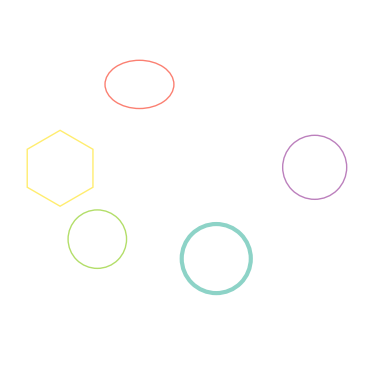[{"shape": "circle", "thickness": 3, "radius": 0.45, "center": [0.562, 0.328]}, {"shape": "oval", "thickness": 1, "radius": 0.45, "center": [0.362, 0.781]}, {"shape": "circle", "thickness": 1, "radius": 0.38, "center": [0.253, 0.379]}, {"shape": "circle", "thickness": 1, "radius": 0.42, "center": [0.817, 0.565]}, {"shape": "hexagon", "thickness": 1, "radius": 0.49, "center": [0.156, 0.563]}]